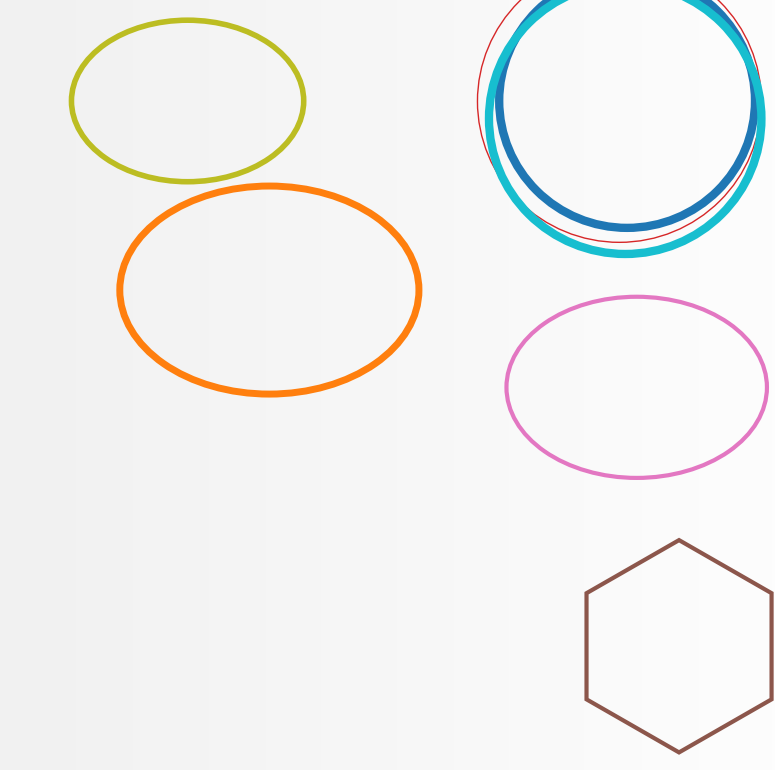[{"shape": "circle", "thickness": 3, "radius": 0.83, "center": [0.809, 0.869]}, {"shape": "oval", "thickness": 2.5, "radius": 0.96, "center": [0.348, 0.623]}, {"shape": "circle", "thickness": 0.5, "radius": 0.92, "center": [0.799, 0.868]}, {"shape": "hexagon", "thickness": 1.5, "radius": 0.69, "center": [0.876, 0.161]}, {"shape": "oval", "thickness": 1.5, "radius": 0.84, "center": [0.822, 0.497]}, {"shape": "oval", "thickness": 2, "radius": 0.75, "center": [0.242, 0.869]}, {"shape": "circle", "thickness": 3, "radius": 0.88, "center": [0.807, 0.846]}]